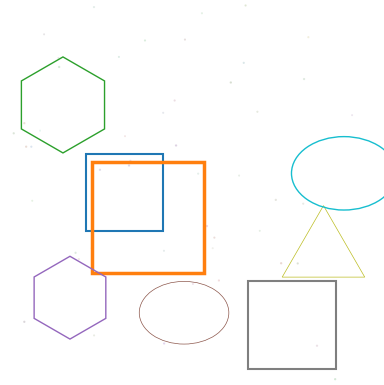[{"shape": "square", "thickness": 1.5, "radius": 0.5, "center": [0.323, 0.5]}, {"shape": "square", "thickness": 2.5, "radius": 0.72, "center": [0.384, 0.435]}, {"shape": "hexagon", "thickness": 1, "radius": 0.62, "center": [0.164, 0.727]}, {"shape": "hexagon", "thickness": 1, "radius": 0.54, "center": [0.182, 0.227]}, {"shape": "oval", "thickness": 0.5, "radius": 0.58, "center": [0.478, 0.188]}, {"shape": "square", "thickness": 1.5, "radius": 0.57, "center": [0.759, 0.156]}, {"shape": "triangle", "thickness": 0.5, "radius": 0.62, "center": [0.84, 0.342]}, {"shape": "oval", "thickness": 1, "radius": 0.68, "center": [0.893, 0.55]}]